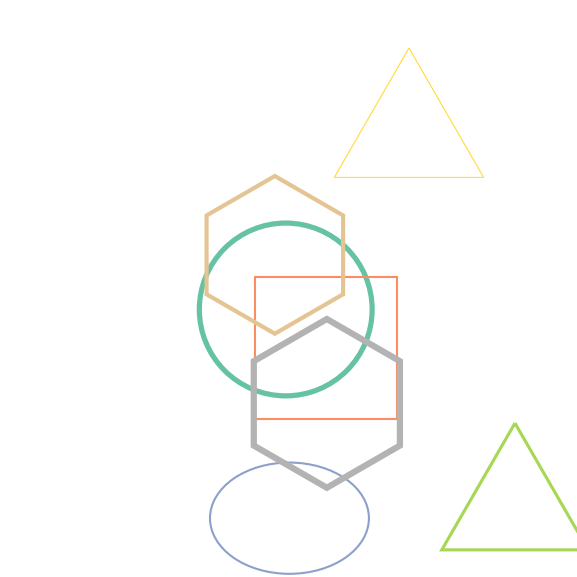[{"shape": "circle", "thickness": 2.5, "radius": 0.75, "center": [0.495, 0.463]}, {"shape": "square", "thickness": 1, "radius": 0.62, "center": [0.564, 0.396]}, {"shape": "oval", "thickness": 1, "radius": 0.69, "center": [0.501, 0.102]}, {"shape": "triangle", "thickness": 1.5, "radius": 0.73, "center": [0.892, 0.12]}, {"shape": "triangle", "thickness": 0.5, "radius": 0.75, "center": [0.708, 0.767]}, {"shape": "hexagon", "thickness": 2, "radius": 0.68, "center": [0.476, 0.558]}, {"shape": "hexagon", "thickness": 3, "radius": 0.73, "center": [0.566, 0.301]}]